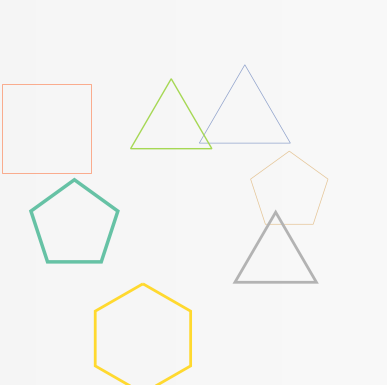[{"shape": "pentagon", "thickness": 2.5, "radius": 0.59, "center": [0.192, 0.415]}, {"shape": "square", "thickness": 0.5, "radius": 0.58, "center": [0.119, 0.666]}, {"shape": "triangle", "thickness": 0.5, "radius": 0.68, "center": [0.632, 0.696]}, {"shape": "triangle", "thickness": 1, "radius": 0.61, "center": [0.442, 0.674]}, {"shape": "hexagon", "thickness": 2, "radius": 0.71, "center": [0.369, 0.121]}, {"shape": "pentagon", "thickness": 0.5, "radius": 0.52, "center": [0.747, 0.502]}, {"shape": "triangle", "thickness": 2, "radius": 0.61, "center": [0.711, 0.327]}]